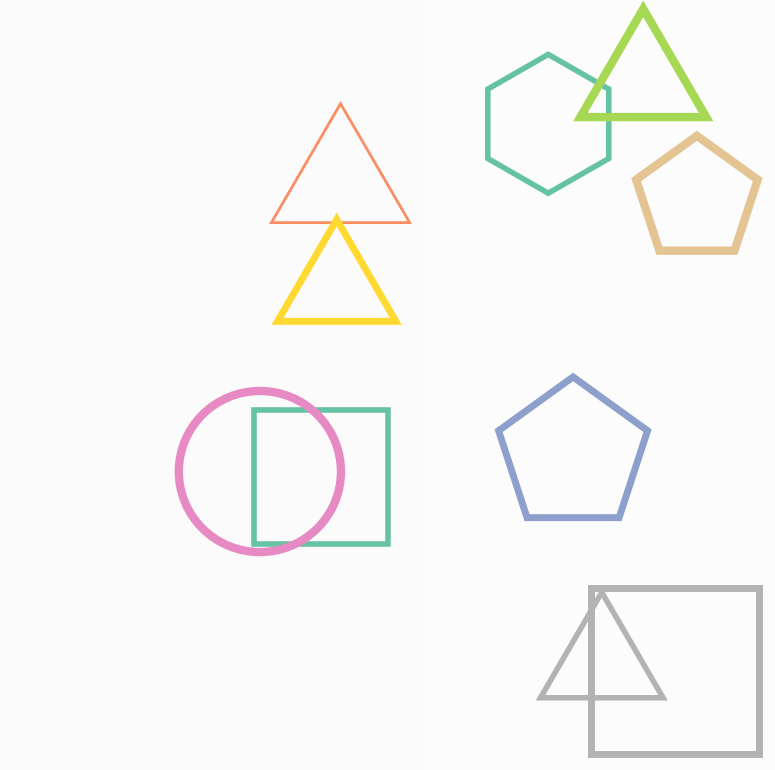[{"shape": "square", "thickness": 2, "radius": 0.43, "center": [0.415, 0.38]}, {"shape": "hexagon", "thickness": 2, "radius": 0.45, "center": [0.707, 0.839]}, {"shape": "triangle", "thickness": 1, "radius": 0.52, "center": [0.439, 0.762]}, {"shape": "pentagon", "thickness": 2.5, "radius": 0.51, "center": [0.739, 0.409]}, {"shape": "circle", "thickness": 3, "radius": 0.52, "center": [0.335, 0.388]}, {"shape": "triangle", "thickness": 3, "radius": 0.47, "center": [0.83, 0.895]}, {"shape": "triangle", "thickness": 2.5, "radius": 0.44, "center": [0.434, 0.627]}, {"shape": "pentagon", "thickness": 3, "radius": 0.41, "center": [0.899, 0.741]}, {"shape": "triangle", "thickness": 2, "radius": 0.46, "center": [0.776, 0.139]}, {"shape": "square", "thickness": 2.5, "radius": 0.54, "center": [0.871, 0.128]}]